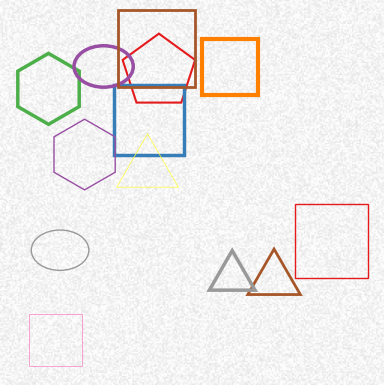[{"shape": "square", "thickness": 1, "radius": 0.48, "center": [0.861, 0.374]}, {"shape": "pentagon", "thickness": 1.5, "radius": 0.49, "center": [0.413, 0.814]}, {"shape": "square", "thickness": 2.5, "radius": 0.45, "center": [0.388, 0.688]}, {"shape": "hexagon", "thickness": 2.5, "radius": 0.46, "center": [0.126, 0.769]}, {"shape": "hexagon", "thickness": 1, "radius": 0.46, "center": [0.22, 0.599]}, {"shape": "oval", "thickness": 2.5, "radius": 0.38, "center": [0.269, 0.827]}, {"shape": "square", "thickness": 3, "radius": 0.36, "center": [0.597, 0.826]}, {"shape": "triangle", "thickness": 0.5, "radius": 0.46, "center": [0.383, 0.56]}, {"shape": "square", "thickness": 2, "radius": 0.5, "center": [0.406, 0.873]}, {"shape": "triangle", "thickness": 2, "radius": 0.39, "center": [0.712, 0.274]}, {"shape": "square", "thickness": 0.5, "radius": 0.34, "center": [0.144, 0.116]}, {"shape": "oval", "thickness": 1, "radius": 0.37, "center": [0.156, 0.35]}, {"shape": "triangle", "thickness": 2.5, "radius": 0.34, "center": [0.603, 0.281]}]